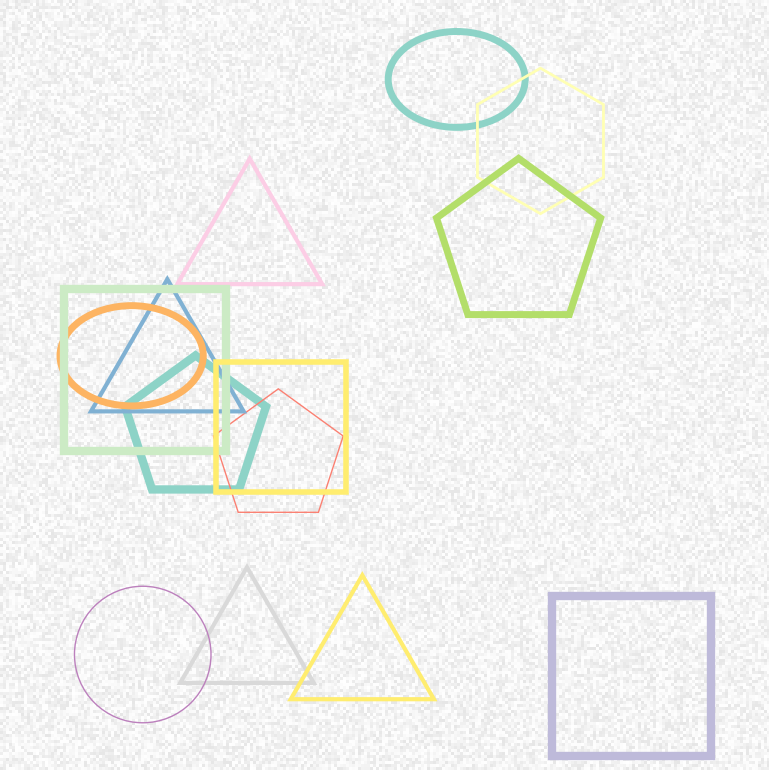[{"shape": "pentagon", "thickness": 3, "radius": 0.48, "center": [0.254, 0.442]}, {"shape": "oval", "thickness": 2.5, "radius": 0.44, "center": [0.593, 0.897]}, {"shape": "hexagon", "thickness": 1, "radius": 0.47, "center": [0.702, 0.817]}, {"shape": "square", "thickness": 3, "radius": 0.52, "center": [0.82, 0.122]}, {"shape": "pentagon", "thickness": 0.5, "radius": 0.44, "center": [0.361, 0.406]}, {"shape": "triangle", "thickness": 1.5, "radius": 0.57, "center": [0.217, 0.523]}, {"shape": "oval", "thickness": 2.5, "radius": 0.47, "center": [0.171, 0.538]}, {"shape": "pentagon", "thickness": 2.5, "radius": 0.56, "center": [0.674, 0.682]}, {"shape": "triangle", "thickness": 1.5, "radius": 0.54, "center": [0.324, 0.685]}, {"shape": "triangle", "thickness": 1.5, "radius": 0.5, "center": [0.321, 0.163]}, {"shape": "circle", "thickness": 0.5, "radius": 0.44, "center": [0.185, 0.15]}, {"shape": "square", "thickness": 3, "radius": 0.53, "center": [0.189, 0.519]}, {"shape": "triangle", "thickness": 1.5, "radius": 0.54, "center": [0.471, 0.146]}, {"shape": "square", "thickness": 2, "radius": 0.42, "center": [0.365, 0.445]}]